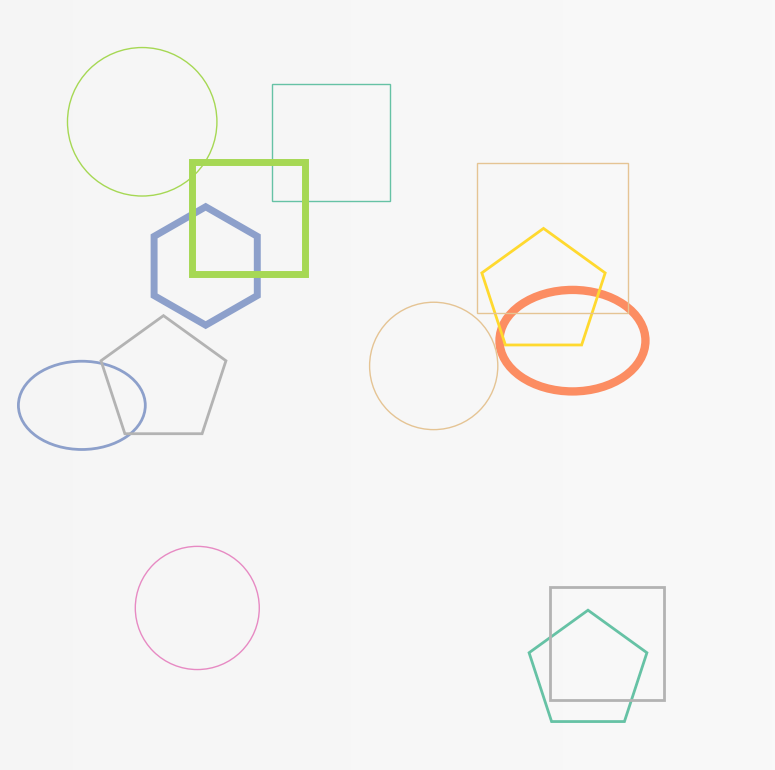[{"shape": "square", "thickness": 0.5, "radius": 0.38, "center": [0.427, 0.814]}, {"shape": "pentagon", "thickness": 1, "radius": 0.4, "center": [0.759, 0.128]}, {"shape": "oval", "thickness": 3, "radius": 0.47, "center": [0.739, 0.558]}, {"shape": "oval", "thickness": 1, "radius": 0.41, "center": [0.106, 0.474]}, {"shape": "hexagon", "thickness": 2.5, "radius": 0.38, "center": [0.265, 0.655]}, {"shape": "circle", "thickness": 0.5, "radius": 0.4, "center": [0.255, 0.21]}, {"shape": "circle", "thickness": 0.5, "radius": 0.48, "center": [0.183, 0.842]}, {"shape": "square", "thickness": 2.5, "radius": 0.36, "center": [0.321, 0.717]}, {"shape": "pentagon", "thickness": 1, "radius": 0.42, "center": [0.701, 0.62]}, {"shape": "circle", "thickness": 0.5, "radius": 0.41, "center": [0.56, 0.525]}, {"shape": "square", "thickness": 0.5, "radius": 0.49, "center": [0.713, 0.691]}, {"shape": "square", "thickness": 1, "radius": 0.37, "center": [0.783, 0.165]}, {"shape": "pentagon", "thickness": 1, "radius": 0.42, "center": [0.211, 0.505]}]